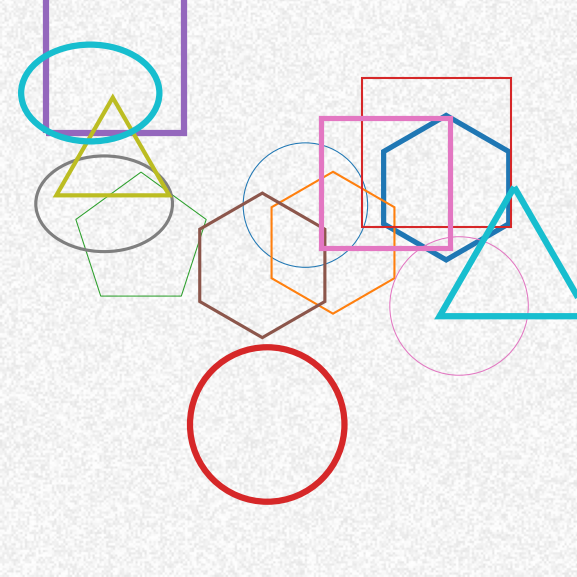[{"shape": "hexagon", "thickness": 2.5, "radius": 0.63, "center": [0.773, 0.674]}, {"shape": "circle", "thickness": 0.5, "radius": 0.54, "center": [0.529, 0.644]}, {"shape": "hexagon", "thickness": 1, "radius": 0.61, "center": [0.577, 0.579]}, {"shape": "pentagon", "thickness": 0.5, "radius": 0.59, "center": [0.244, 0.582]}, {"shape": "square", "thickness": 1, "radius": 0.64, "center": [0.755, 0.736]}, {"shape": "circle", "thickness": 3, "radius": 0.67, "center": [0.463, 0.264]}, {"shape": "square", "thickness": 3, "radius": 0.59, "center": [0.199, 0.888]}, {"shape": "hexagon", "thickness": 1.5, "radius": 0.63, "center": [0.454, 0.54]}, {"shape": "square", "thickness": 2.5, "radius": 0.56, "center": [0.668, 0.682]}, {"shape": "circle", "thickness": 0.5, "radius": 0.6, "center": [0.795, 0.469]}, {"shape": "oval", "thickness": 1.5, "radius": 0.59, "center": [0.18, 0.646]}, {"shape": "triangle", "thickness": 2, "radius": 0.56, "center": [0.195, 0.717]}, {"shape": "triangle", "thickness": 3, "radius": 0.75, "center": [0.89, 0.526]}, {"shape": "oval", "thickness": 3, "radius": 0.6, "center": [0.156, 0.838]}]